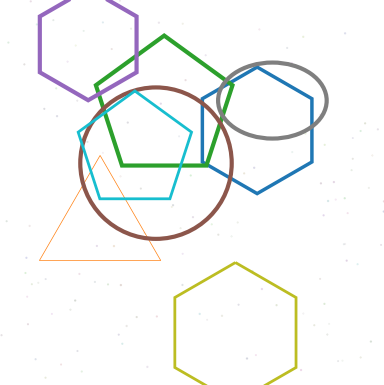[{"shape": "hexagon", "thickness": 2.5, "radius": 0.82, "center": [0.668, 0.661]}, {"shape": "triangle", "thickness": 0.5, "radius": 0.91, "center": [0.26, 0.414]}, {"shape": "pentagon", "thickness": 3, "radius": 0.93, "center": [0.426, 0.721]}, {"shape": "hexagon", "thickness": 3, "radius": 0.73, "center": [0.229, 0.885]}, {"shape": "circle", "thickness": 3, "radius": 0.98, "center": [0.405, 0.576]}, {"shape": "oval", "thickness": 3, "radius": 0.71, "center": [0.707, 0.739]}, {"shape": "hexagon", "thickness": 2, "radius": 0.91, "center": [0.612, 0.136]}, {"shape": "pentagon", "thickness": 2, "radius": 0.77, "center": [0.35, 0.609]}]